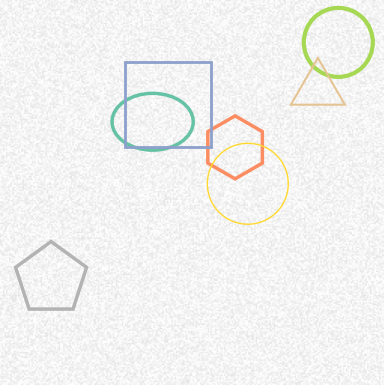[{"shape": "oval", "thickness": 2.5, "radius": 0.53, "center": [0.396, 0.684]}, {"shape": "hexagon", "thickness": 2.5, "radius": 0.41, "center": [0.611, 0.617]}, {"shape": "square", "thickness": 2, "radius": 0.56, "center": [0.436, 0.729]}, {"shape": "circle", "thickness": 3, "radius": 0.45, "center": [0.879, 0.89]}, {"shape": "circle", "thickness": 1, "radius": 0.53, "center": [0.644, 0.523]}, {"shape": "triangle", "thickness": 1.5, "radius": 0.4, "center": [0.826, 0.769]}, {"shape": "pentagon", "thickness": 2.5, "radius": 0.48, "center": [0.133, 0.276]}]